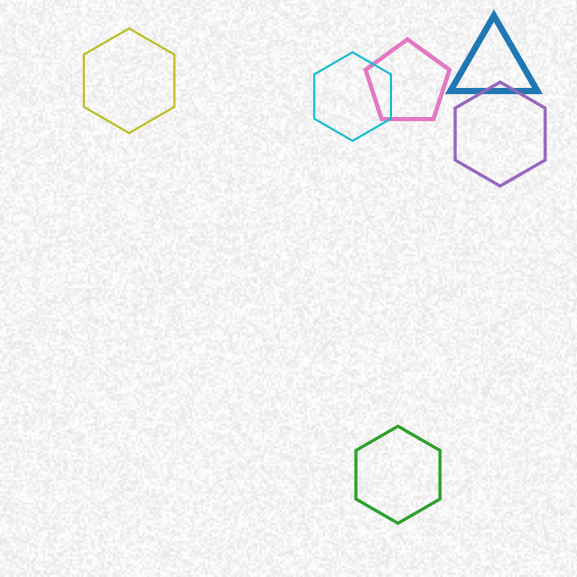[{"shape": "triangle", "thickness": 3, "radius": 0.44, "center": [0.855, 0.885]}, {"shape": "hexagon", "thickness": 1.5, "radius": 0.42, "center": [0.689, 0.177]}, {"shape": "hexagon", "thickness": 1.5, "radius": 0.45, "center": [0.866, 0.767]}, {"shape": "pentagon", "thickness": 2, "radius": 0.38, "center": [0.706, 0.855]}, {"shape": "hexagon", "thickness": 1, "radius": 0.45, "center": [0.224, 0.859]}, {"shape": "hexagon", "thickness": 1, "radius": 0.38, "center": [0.611, 0.832]}]